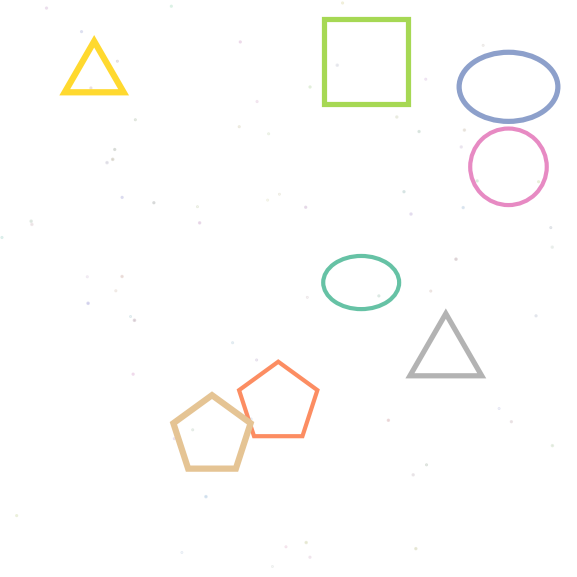[{"shape": "oval", "thickness": 2, "radius": 0.33, "center": [0.625, 0.51]}, {"shape": "pentagon", "thickness": 2, "radius": 0.36, "center": [0.482, 0.302]}, {"shape": "oval", "thickness": 2.5, "radius": 0.43, "center": [0.881, 0.849]}, {"shape": "circle", "thickness": 2, "radius": 0.33, "center": [0.88, 0.71]}, {"shape": "square", "thickness": 2.5, "radius": 0.36, "center": [0.634, 0.893]}, {"shape": "triangle", "thickness": 3, "radius": 0.29, "center": [0.163, 0.869]}, {"shape": "pentagon", "thickness": 3, "radius": 0.35, "center": [0.367, 0.245]}, {"shape": "triangle", "thickness": 2.5, "radius": 0.36, "center": [0.772, 0.384]}]